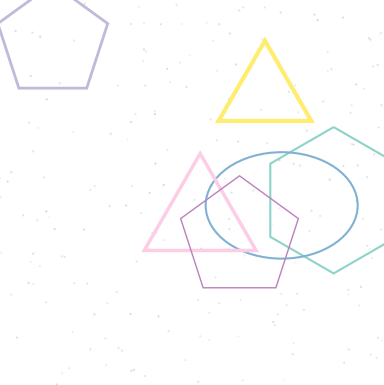[{"shape": "hexagon", "thickness": 1.5, "radius": 0.95, "center": [0.867, 0.48]}, {"shape": "pentagon", "thickness": 2, "radius": 0.75, "center": [0.137, 0.892]}, {"shape": "oval", "thickness": 1.5, "radius": 0.99, "center": [0.732, 0.466]}, {"shape": "triangle", "thickness": 2.5, "radius": 0.84, "center": [0.52, 0.433]}, {"shape": "pentagon", "thickness": 1, "radius": 0.8, "center": [0.622, 0.383]}, {"shape": "triangle", "thickness": 3, "radius": 0.7, "center": [0.688, 0.755]}]